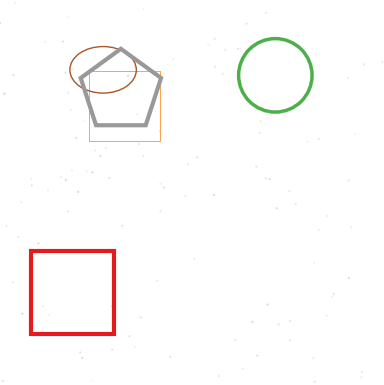[{"shape": "square", "thickness": 3, "radius": 0.54, "center": [0.188, 0.241]}, {"shape": "circle", "thickness": 2.5, "radius": 0.48, "center": [0.715, 0.804]}, {"shape": "square", "thickness": 0.5, "radius": 0.46, "center": [0.323, 0.725]}, {"shape": "oval", "thickness": 1, "radius": 0.43, "center": [0.268, 0.819]}, {"shape": "pentagon", "thickness": 3, "radius": 0.55, "center": [0.314, 0.763]}]